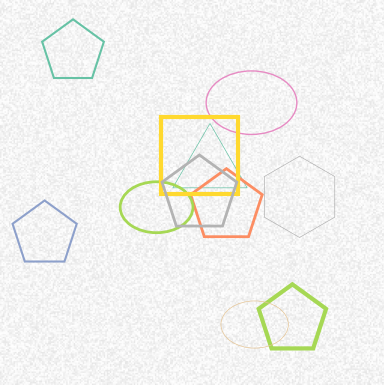[{"shape": "pentagon", "thickness": 1.5, "radius": 0.42, "center": [0.19, 0.866]}, {"shape": "triangle", "thickness": 0.5, "radius": 0.56, "center": [0.545, 0.568]}, {"shape": "pentagon", "thickness": 2, "radius": 0.49, "center": [0.588, 0.464]}, {"shape": "pentagon", "thickness": 1.5, "radius": 0.44, "center": [0.116, 0.392]}, {"shape": "oval", "thickness": 1, "radius": 0.59, "center": [0.653, 0.733]}, {"shape": "oval", "thickness": 2, "radius": 0.47, "center": [0.407, 0.462]}, {"shape": "pentagon", "thickness": 3, "radius": 0.46, "center": [0.759, 0.169]}, {"shape": "square", "thickness": 3, "radius": 0.5, "center": [0.519, 0.596]}, {"shape": "oval", "thickness": 0.5, "radius": 0.44, "center": [0.661, 0.157]}, {"shape": "pentagon", "thickness": 2, "radius": 0.51, "center": [0.518, 0.495]}, {"shape": "hexagon", "thickness": 0.5, "radius": 0.53, "center": [0.778, 0.489]}]